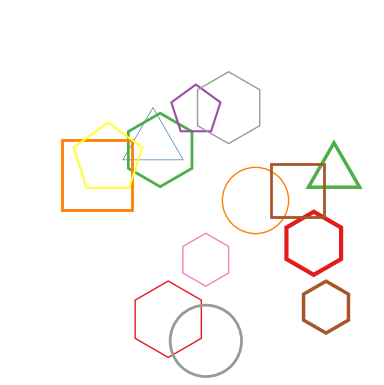[{"shape": "hexagon", "thickness": 3, "radius": 0.41, "center": [0.815, 0.368]}, {"shape": "hexagon", "thickness": 1, "radius": 0.5, "center": [0.437, 0.171]}, {"shape": "triangle", "thickness": 0.5, "radius": 0.45, "center": [0.397, 0.63]}, {"shape": "triangle", "thickness": 2.5, "radius": 0.38, "center": [0.868, 0.552]}, {"shape": "hexagon", "thickness": 2, "radius": 0.48, "center": [0.416, 0.611]}, {"shape": "pentagon", "thickness": 1.5, "radius": 0.34, "center": [0.509, 0.713]}, {"shape": "circle", "thickness": 1, "radius": 0.43, "center": [0.664, 0.479]}, {"shape": "square", "thickness": 2, "radius": 0.46, "center": [0.251, 0.545]}, {"shape": "pentagon", "thickness": 1.5, "radius": 0.47, "center": [0.28, 0.588]}, {"shape": "hexagon", "thickness": 2.5, "radius": 0.34, "center": [0.847, 0.202]}, {"shape": "square", "thickness": 2, "radius": 0.34, "center": [0.772, 0.506]}, {"shape": "hexagon", "thickness": 1, "radius": 0.34, "center": [0.534, 0.325]}, {"shape": "hexagon", "thickness": 1, "radius": 0.47, "center": [0.594, 0.72]}, {"shape": "circle", "thickness": 2, "radius": 0.46, "center": [0.535, 0.115]}]